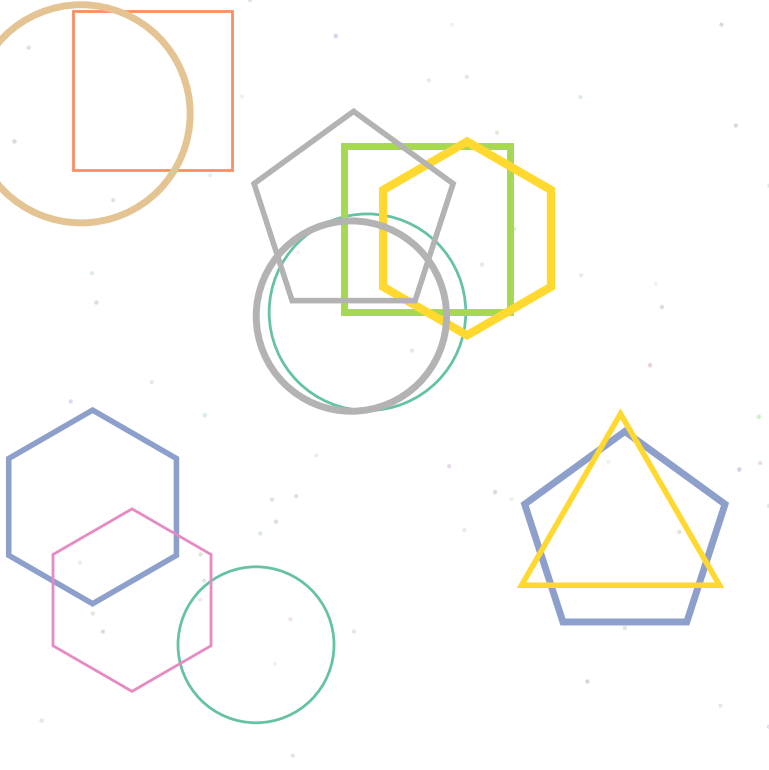[{"shape": "circle", "thickness": 1, "radius": 0.51, "center": [0.332, 0.163]}, {"shape": "circle", "thickness": 1, "radius": 0.64, "center": [0.477, 0.594]}, {"shape": "square", "thickness": 1, "radius": 0.52, "center": [0.198, 0.883]}, {"shape": "pentagon", "thickness": 2.5, "radius": 0.68, "center": [0.812, 0.303]}, {"shape": "hexagon", "thickness": 2, "radius": 0.63, "center": [0.12, 0.342]}, {"shape": "hexagon", "thickness": 1, "radius": 0.59, "center": [0.171, 0.221]}, {"shape": "square", "thickness": 2.5, "radius": 0.54, "center": [0.554, 0.703]}, {"shape": "triangle", "thickness": 2, "radius": 0.74, "center": [0.806, 0.314]}, {"shape": "hexagon", "thickness": 3, "radius": 0.63, "center": [0.607, 0.69]}, {"shape": "circle", "thickness": 2.5, "radius": 0.71, "center": [0.105, 0.852]}, {"shape": "pentagon", "thickness": 2, "radius": 0.68, "center": [0.459, 0.72]}, {"shape": "circle", "thickness": 2.5, "radius": 0.62, "center": [0.456, 0.59]}]